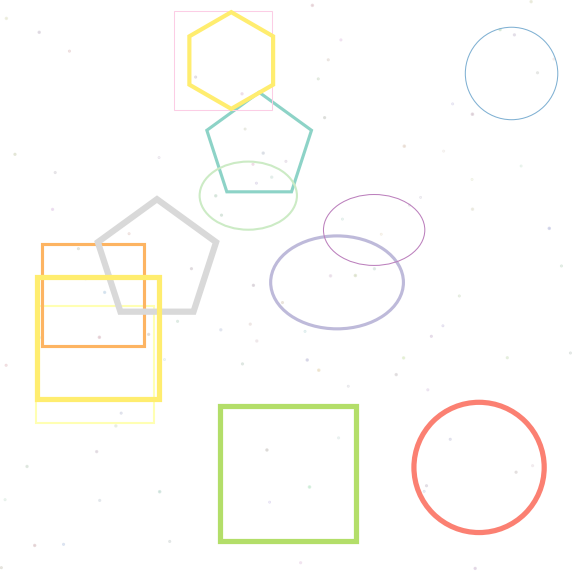[{"shape": "pentagon", "thickness": 1.5, "radius": 0.48, "center": [0.449, 0.744]}, {"shape": "square", "thickness": 1, "radius": 0.51, "center": [0.164, 0.368]}, {"shape": "oval", "thickness": 1.5, "radius": 0.57, "center": [0.584, 0.51]}, {"shape": "circle", "thickness": 2.5, "radius": 0.56, "center": [0.83, 0.19]}, {"shape": "circle", "thickness": 0.5, "radius": 0.4, "center": [0.886, 0.872]}, {"shape": "square", "thickness": 1.5, "radius": 0.44, "center": [0.161, 0.489]}, {"shape": "square", "thickness": 2.5, "radius": 0.59, "center": [0.499, 0.179]}, {"shape": "square", "thickness": 0.5, "radius": 0.43, "center": [0.386, 0.894]}, {"shape": "pentagon", "thickness": 3, "radius": 0.54, "center": [0.272, 0.547]}, {"shape": "oval", "thickness": 0.5, "radius": 0.44, "center": [0.648, 0.601]}, {"shape": "oval", "thickness": 1, "radius": 0.42, "center": [0.43, 0.66]}, {"shape": "hexagon", "thickness": 2, "radius": 0.42, "center": [0.4, 0.894]}, {"shape": "square", "thickness": 2.5, "radius": 0.53, "center": [0.169, 0.414]}]